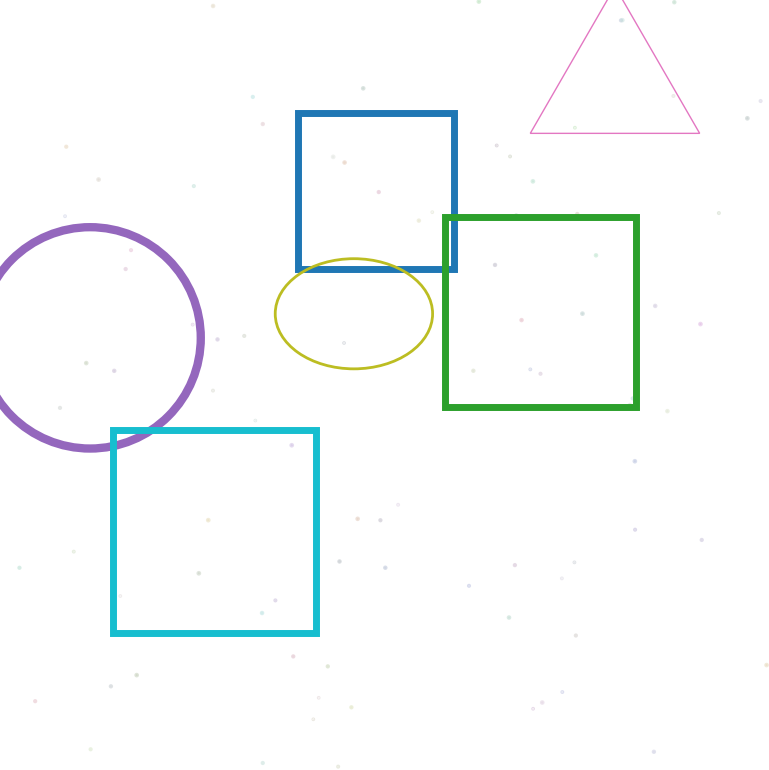[{"shape": "square", "thickness": 2.5, "radius": 0.51, "center": [0.488, 0.752]}, {"shape": "square", "thickness": 2.5, "radius": 0.62, "center": [0.702, 0.595]}, {"shape": "circle", "thickness": 3, "radius": 0.72, "center": [0.117, 0.561]}, {"shape": "triangle", "thickness": 0.5, "radius": 0.64, "center": [0.799, 0.89]}, {"shape": "oval", "thickness": 1, "radius": 0.51, "center": [0.46, 0.593]}, {"shape": "square", "thickness": 2.5, "radius": 0.66, "center": [0.279, 0.31]}]